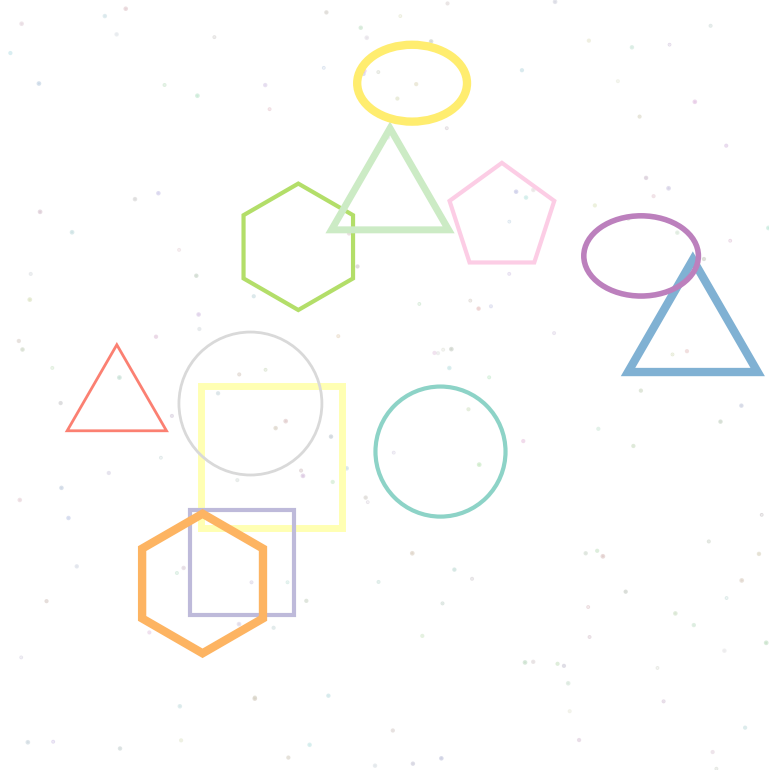[{"shape": "circle", "thickness": 1.5, "radius": 0.42, "center": [0.572, 0.414]}, {"shape": "square", "thickness": 2.5, "radius": 0.46, "center": [0.353, 0.407]}, {"shape": "square", "thickness": 1.5, "radius": 0.34, "center": [0.314, 0.27]}, {"shape": "triangle", "thickness": 1, "radius": 0.37, "center": [0.152, 0.478]}, {"shape": "triangle", "thickness": 3, "radius": 0.49, "center": [0.9, 0.565]}, {"shape": "hexagon", "thickness": 3, "radius": 0.45, "center": [0.263, 0.242]}, {"shape": "hexagon", "thickness": 1.5, "radius": 0.41, "center": [0.387, 0.679]}, {"shape": "pentagon", "thickness": 1.5, "radius": 0.36, "center": [0.652, 0.717]}, {"shape": "circle", "thickness": 1, "radius": 0.46, "center": [0.325, 0.476]}, {"shape": "oval", "thickness": 2, "radius": 0.37, "center": [0.833, 0.668]}, {"shape": "triangle", "thickness": 2.5, "radius": 0.44, "center": [0.507, 0.745]}, {"shape": "oval", "thickness": 3, "radius": 0.36, "center": [0.535, 0.892]}]